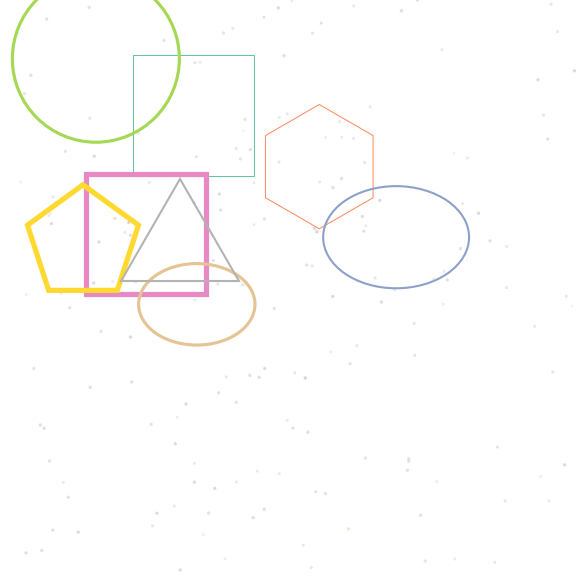[{"shape": "square", "thickness": 0.5, "radius": 0.52, "center": [0.335, 0.8]}, {"shape": "hexagon", "thickness": 0.5, "radius": 0.54, "center": [0.553, 0.711]}, {"shape": "oval", "thickness": 1, "radius": 0.63, "center": [0.686, 0.588]}, {"shape": "square", "thickness": 2.5, "radius": 0.52, "center": [0.253, 0.594]}, {"shape": "circle", "thickness": 1.5, "radius": 0.72, "center": [0.166, 0.898]}, {"shape": "pentagon", "thickness": 2.5, "radius": 0.51, "center": [0.144, 0.578]}, {"shape": "oval", "thickness": 1.5, "radius": 0.5, "center": [0.341, 0.472]}, {"shape": "triangle", "thickness": 1, "radius": 0.59, "center": [0.312, 0.571]}]